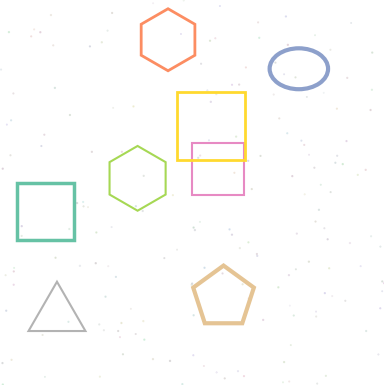[{"shape": "square", "thickness": 2.5, "radius": 0.37, "center": [0.117, 0.452]}, {"shape": "hexagon", "thickness": 2, "radius": 0.4, "center": [0.436, 0.897]}, {"shape": "oval", "thickness": 3, "radius": 0.38, "center": [0.776, 0.821]}, {"shape": "square", "thickness": 1.5, "radius": 0.34, "center": [0.567, 0.562]}, {"shape": "hexagon", "thickness": 1.5, "radius": 0.42, "center": [0.357, 0.537]}, {"shape": "square", "thickness": 2, "radius": 0.44, "center": [0.549, 0.673]}, {"shape": "pentagon", "thickness": 3, "radius": 0.41, "center": [0.581, 0.227]}, {"shape": "triangle", "thickness": 1.5, "radius": 0.43, "center": [0.148, 0.183]}]